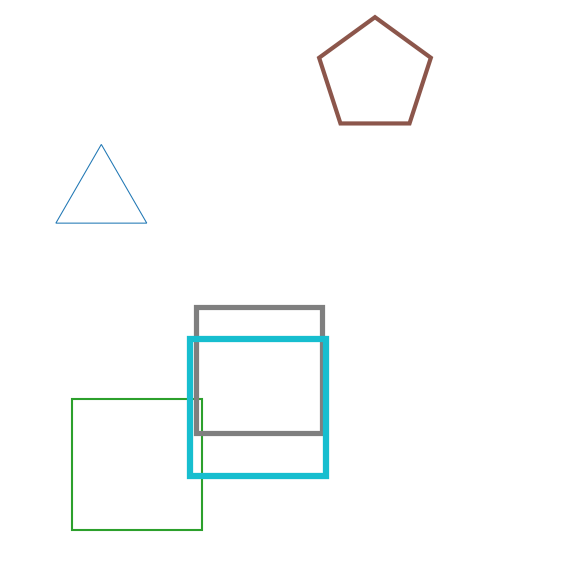[{"shape": "triangle", "thickness": 0.5, "radius": 0.45, "center": [0.175, 0.658]}, {"shape": "square", "thickness": 1, "radius": 0.57, "center": [0.237, 0.195]}, {"shape": "pentagon", "thickness": 2, "radius": 0.51, "center": [0.649, 0.868]}, {"shape": "square", "thickness": 2.5, "radius": 0.55, "center": [0.448, 0.359]}, {"shape": "square", "thickness": 3, "radius": 0.59, "center": [0.447, 0.293]}]